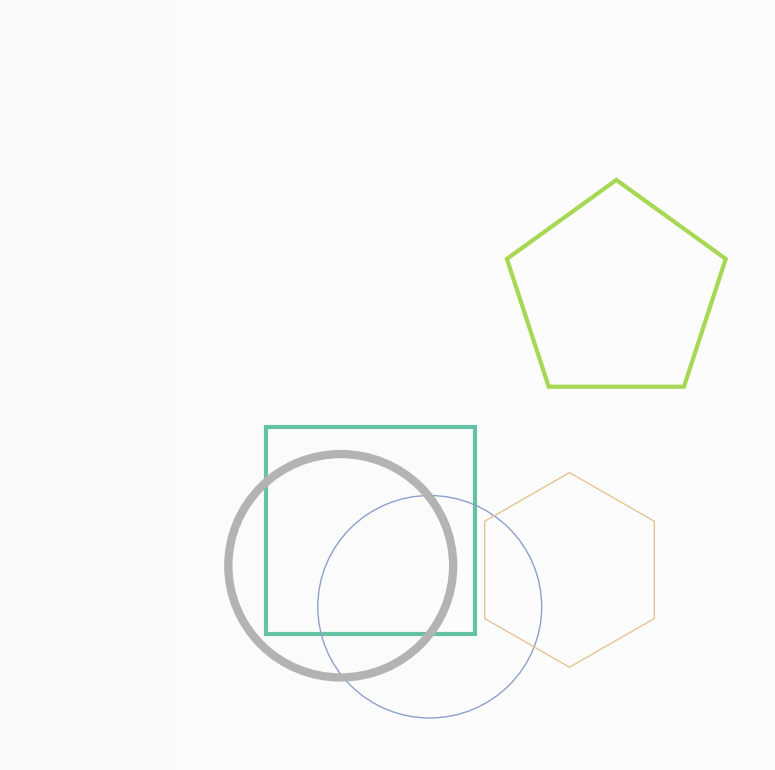[{"shape": "square", "thickness": 1.5, "radius": 0.67, "center": [0.479, 0.311]}, {"shape": "circle", "thickness": 0.5, "radius": 0.72, "center": [0.554, 0.212]}, {"shape": "pentagon", "thickness": 1.5, "radius": 0.74, "center": [0.795, 0.618]}, {"shape": "hexagon", "thickness": 0.5, "radius": 0.63, "center": [0.735, 0.26]}, {"shape": "circle", "thickness": 3, "radius": 0.73, "center": [0.44, 0.265]}]